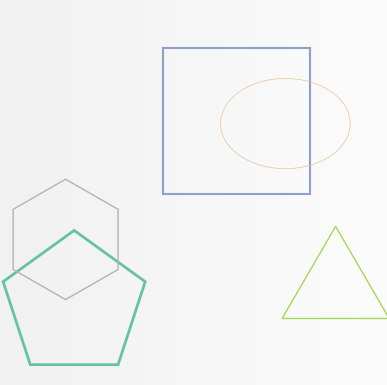[{"shape": "pentagon", "thickness": 2, "radius": 0.96, "center": [0.191, 0.209]}, {"shape": "square", "thickness": 1.5, "radius": 0.95, "center": [0.611, 0.686]}, {"shape": "triangle", "thickness": 1, "radius": 0.8, "center": [0.866, 0.253]}, {"shape": "oval", "thickness": 0.5, "radius": 0.84, "center": [0.736, 0.679]}, {"shape": "hexagon", "thickness": 1, "radius": 0.78, "center": [0.169, 0.378]}]